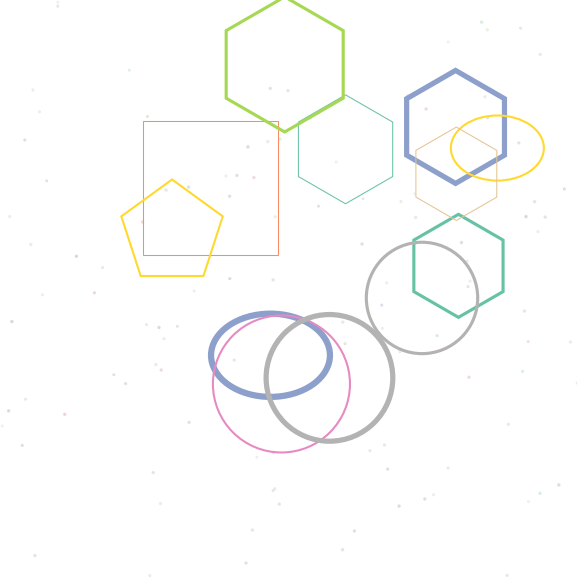[{"shape": "hexagon", "thickness": 0.5, "radius": 0.47, "center": [0.598, 0.741]}, {"shape": "hexagon", "thickness": 1.5, "radius": 0.45, "center": [0.794, 0.539]}, {"shape": "square", "thickness": 0.5, "radius": 0.58, "center": [0.364, 0.674]}, {"shape": "hexagon", "thickness": 2.5, "radius": 0.49, "center": [0.789, 0.779]}, {"shape": "oval", "thickness": 3, "radius": 0.51, "center": [0.468, 0.384]}, {"shape": "circle", "thickness": 1, "radius": 0.59, "center": [0.487, 0.334]}, {"shape": "hexagon", "thickness": 1.5, "radius": 0.58, "center": [0.493, 0.888]}, {"shape": "oval", "thickness": 1, "radius": 0.4, "center": [0.861, 0.743]}, {"shape": "pentagon", "thickness": 1, "radius": 0.46, "center": [0.298, 0.596]}, {"shape": "hexagon", "thickness": 0.5, "radius": 0.4, "center": [0.79, 0.698]}, {"shape": "circle", "thickness": 1.5, "radius": 0.48, "center": [0.731, 0.483]}, {"shape": "circle", "thickness": 2.5, "radius": 0.55, "center": [0.57, 0.345]}]